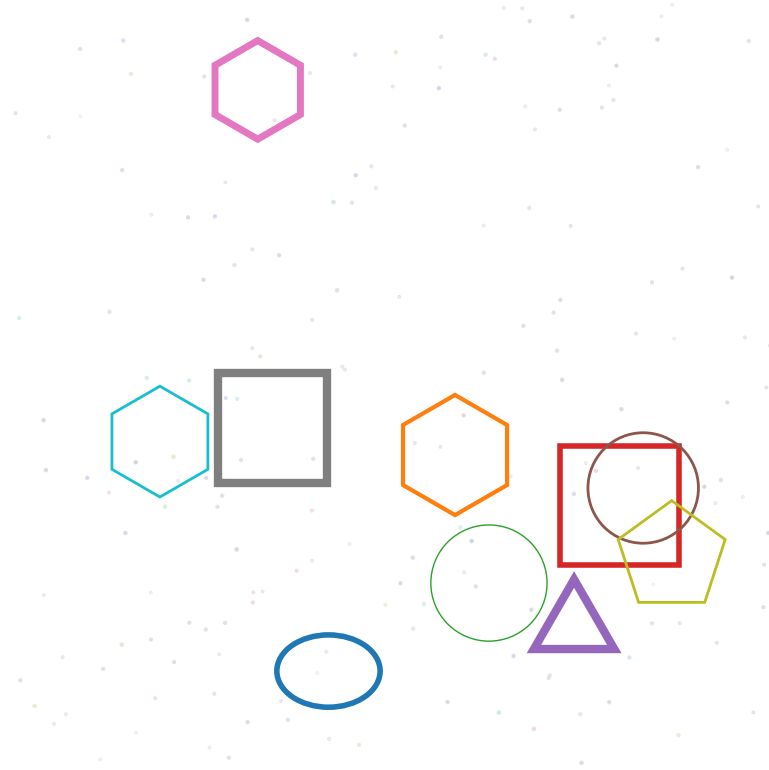[{"shape": "oval", "thickness": 2, "radius": 0.34, "center": [0.427, 0.128]}, {"shape": "hexagon", "thickness": 1.5, "radius": 0.39, "center": [0.591, 0.409]}, {"shape": "circle", "thickness": 0.5, "radius": 0.38, "center": [0.635, 0.243]}, {"shape": "square", "thickness": 2, "radius": 0.39, "center": [0.805, 0.343]}, {"shape": "triangle", "thickness": 3, "radius": 0.3, "center": [0.746, 0.187]}, {"shape": "circle", "thickness": 1, "radius": 0.36, "center": [0.835, 0.366]}, {"shape": "hexagon", "thickness": 2.5, "radius": 0.32, "center": [0.335, 0.883]}, {"shape": "square", "thickness": 3, "radius": 0.35, "center": [0.354, 0.444]}, {"shape": "pentagon", "thickness": 1, "radius": 0.37, "center": [0.872, 0.277]}, {"shape": "hexagon", "thickness": 1, "radius": 0.36, "center": [0.208, 0.426]}]